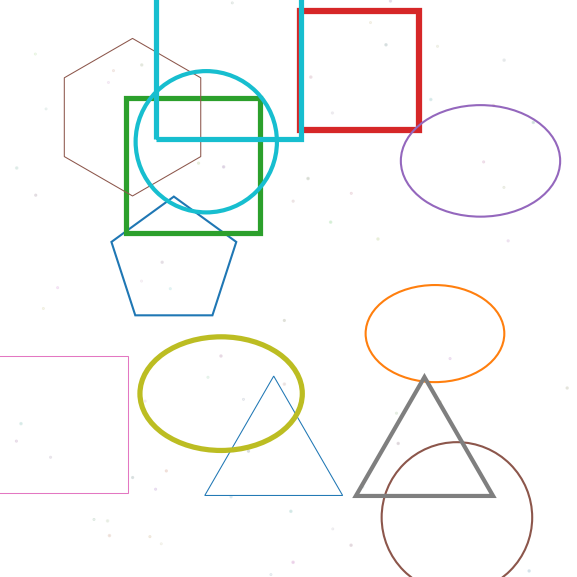[{"shape": "pentagon", "thickness": 1, "radius": 0.57, "center": [0.301, 0.545]}, {"shape": "triangle", "thickness": 0.5, "radius": 0.69, "center": [0.474, 0.21]}, {"shape": "oval", "thickness": 1, "radius": 0.6, "center": [0.753, 0.421]}, {"shape": "square", "thickness": 2.5, "radius": 0.58, "center": [0.334, 0.713]}, {"shape": "square", "thickness": 3, "radius": 0.52, "center": [0.622, 0.878]}, {"shape": "oval", "thickness": 1, "radius": 0.69, "center": [0.832, 0.721]}, {"shape": "circle", "thickness": 1, "radius": 0.65, "center": [0.791, 0.103]}, {"shape": "hexagon", "thickness": 0.5, "radius": 0.68, "center": [0.229, 0.796]}, {"shape": "square", "thickness": 0.5, "radius": 0.59, "center": [0.104, 0.264]}, {"shape": "triangle", "thickness": 2, "radius": 0.69, "center": [0.735, 0.209]}, {"shape": "oval", "thickness": 2.5, "radius": 0.7, "center": [0.383, 0.318]}, {"shape": "square", "thickness": 2.5, "radius": 0.63, "center": [0.396, 0.885]}, {"shape": "circle", "thickness": 2, "radius": 0.61, "center": [0.357, 0.754]}]